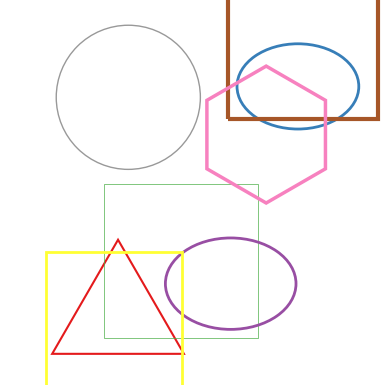[{"shape": "triangle", "thickness": 1.5, "radius": 0.99, "center": [0.307, 0.18]}, {"shape": "oval", "thickness": 2, "radius": 0.79, "center": [0.774, 0.776]}, {"shape": "square", "thickness": 0.5, "radius": 1.0, "center": [0.471, 0.322]}, {"shape": "oval", "thickness": 2, "radius": 0.85, "center": [0.599, 0.263]}, {"shape": "square", "thickness": 2, "radius": 0.89, "center": [0.297, 0.169]}, {"shape": "square", "thickness": 3, "radius": 0.97, "center": [0.787, 0.886]}, {"shape": "hexagon", "thickness": 2.5, "radius": 0.89, "center": [0.691, 0.65]}, {"shape": "circle", "thickness": 1, "radius": 0.94, "center": [0.333, 0.747]}]